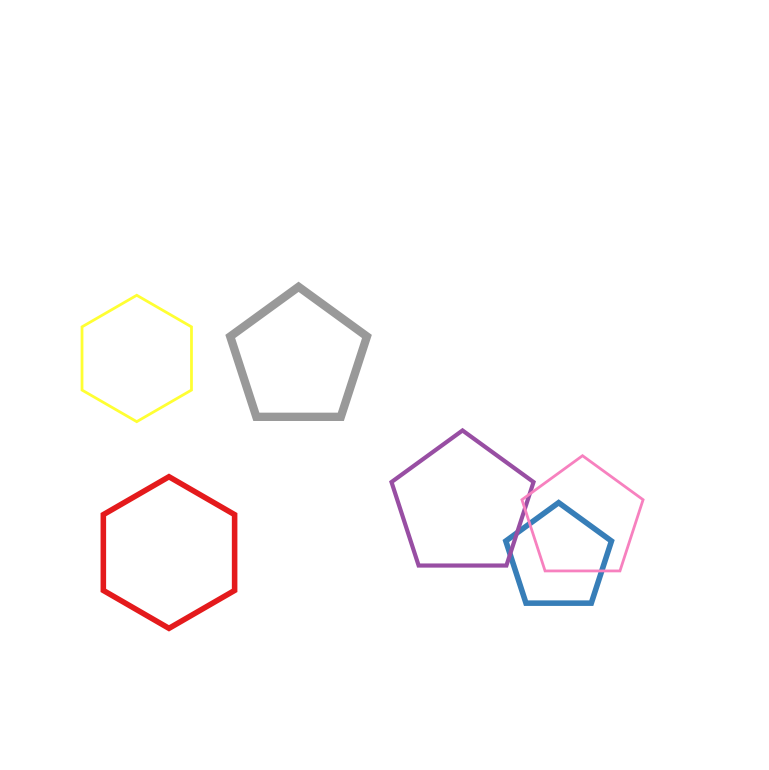[{"shape": "hexagon", "thickness": 2, "radius": 0.49, "center": [0.219, 0.282]}, {"shape": "pentagon", "thickness": 2, "radius": 0.36, "center": [0.726, 0.275]}, {"shape": "pentagon", "thickness": 1.5, "radius": 0.48, "center": [0.601, 0.344]}, {"shape": "hexagon", "thickness": 1, "radius": 0.41, "center": [0.178, 0.534]}, {"shape": "pentagon", "thickness": 1, "radius": 0.41, "center": [0.757, 0.325]}, {"shape": "pentagon", "thickness": 3, "radius": 0.47, "center": [0.388, 0.534]}]